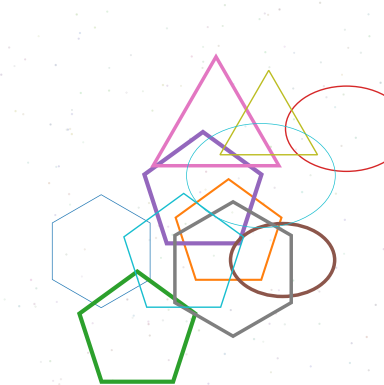[{"shape": "hexagon", "thickness": 0.5, "radius": 0.73, "center": [0.263, 0.348]}, {"shape": "pentagon", "thickness": 1.5, "radius": 0.72, "center": [0.594, 0.39]}, {"shape": "pentagon", "thickness": 3, "radius": 0.79, "center": [0.357, 0.137]}, {"shape": "oval", "thickness": 1, "radius": 0.79, "center": [0.9, 0.666]}, {"shape": "pentagon", "thickness": 3, "radius": 0.8, "center": [0.527, 0.497]}, {"shape": "oval", "thickness": 2.5, "radius": 0.68, "center": [0.734, 0.325]}, {"shape": "triangle", "thickness": 2.5, "radius": 0.94, "center": [0.561, 0.664]}, {"shape": "hexagon", "thickness": 2.5, "radius": 0.87, "center": [0.605, 0.301]}, {"shape": "triangle", "thickness": 1, "radius": 0.73, "center": [0.698, 0.671]}, {"shape": "oval", "thickness": 0.5, "radius": 0.97, "center": [0.678, 0.544]}, {"shape": "pentagon", "thickness": 1, "radius": 0.82, "center": [0.477, 0.334]}]